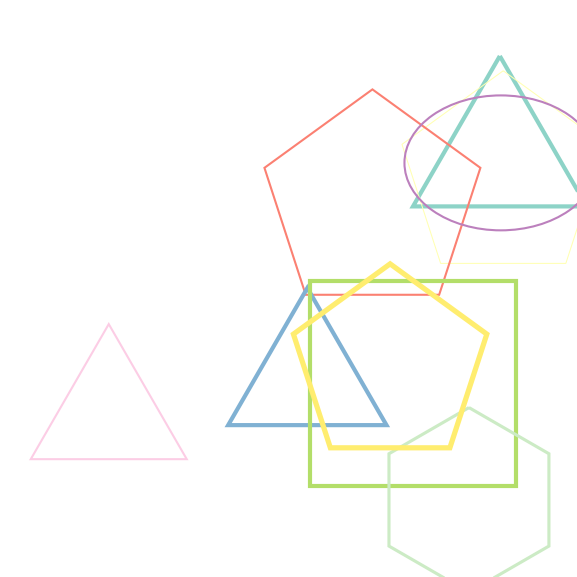[{"shape": "triangle", "thickness": 2, "radius": 0.87, "center": [0.866, 0.729]}, {"shape": "pentagon", "thickness": 0.5, "radius": 0.92, "center": [0.871, 0.692]}, {"shape": "pentagon", "thickness": 1, "radius": 0.98, "center": [0.645, 0.648]}, {"shape": "triangle", "thickness": 2, "radius": 0.79, "center": [0.532, 0.342]}, {"shape": "square", "thickness": 2, "radius": 0.89, "center": [0.715, 0.335]}, {"shape": "triangle", "thickness": 1, "radius": 0.78, "center": [0.188, 0.282]}, {"shape": "oval", "thickness": 1, "radius": 0.83, "center": [0.867, 0.717]}, {"shape": "hexagon", "thickness": 1.5, "radius": 0.8, "center": [0.812, 0.133]}, {"shape": "pentagon", "thickness": 2.5, "radius": 0.88, "center": [0.676, 0.366]}]